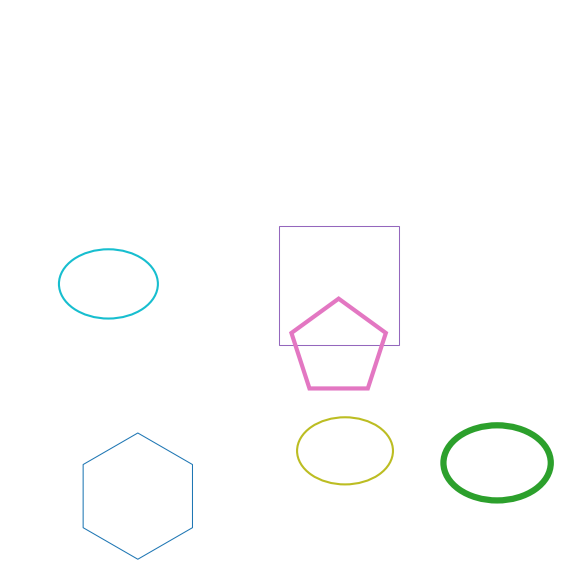[{"shape": "hexagon", "thickness": 0.5, "radius": 0.55, "center": [0.239, 0.14]}, {"shape": "oval", "thickness": 3, "radius": 0.46, "center": [0.861, 0.198]}, {"shape": "square", "thickness": 0.5, "radius": 0.52, "center": [0.587, 0.505]}, {"shape": "pentagon", "thickness": 2, "radius": 0.43, "center": [0.586, 0.396]}, {"shape": "oval", "thickness": 1, "radius": 0.42, "center": [0.597, 0.218]}, {"shape": "oval", "thickness": 1, "radius": 0.43, "center": [0.188, 0.508]}]